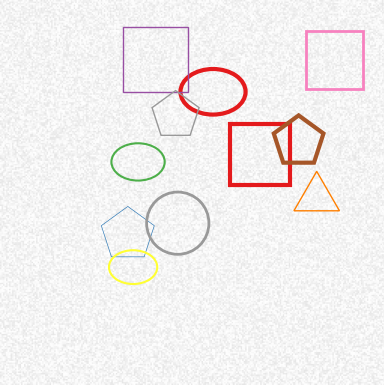[{"shape": "oval", "thickness": 3, "radius": 0.42, "center": [0.553, 0.762]}, {"shape": "square", "thickness": 3, "radius": 0.39, "center": [0.676, 0.599]}, {"shape": "pentagon", "thickness": 0.5, "radius": 0.36, "center": [0.332, 0.391]}, {"shape": "oval", "thickness": 1.5, "radius": 0.35, "center": [0.359, 0.579]}, {"shape": "square", "thickness": 1, "radius": 0.42, "center": [0.404, 0.845]}, {"shape": "triangle", "thickness": 1, "radius": 0.34, "center": [0.823, 0.487]}, {"shape": "oval", "thickness": 1.5, "radius": 0.31, "center": [0.346, 0.306]}, {"shape": "pentagon", "thickness": 3, "radius": 0.34, "center": [0.776, 0.632]}, {"shape": "square", "thickness": 2, "radius": 0.37, "center": [0.869, 0.844]}, {"shape": "pentagon", "thickness": 1, "radius": 0.32, "center": [0.456, 0.701]}, {"shape": "circle", "thickness": 2, "radius": 0.4, "center": [0.462, 0.42]}]